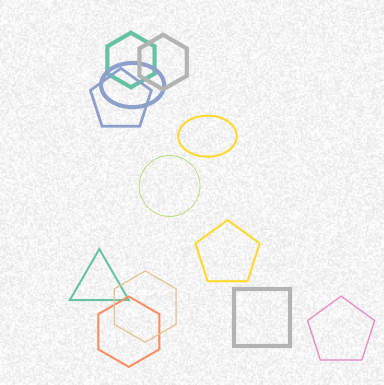[{"shape": "triangle", "thickness": 1.5, "radius": 0.44, "center": [0.258, 0.265]}, {"shape": "hexagon", "thickness": 3, "radius": 0.35, "center": [0.34, 0.844]}, {"shape": "hexagon", "thickness": 1.5, "radius": 0.46, "center": [0.335, 0.138]}, {"shape": "pentagon", "thickness": 2, "radius": 0.42, "center": [0.314, 0.74]}, {"shape": "oval", "thickness": 3, "radius": 0.41, "center": [0.344, 0.779]}, {"shape": "pentagon", "thickness": 1, "radius": 0.46, "center": [0.886, 0.139]}, {"shape": "circle", "thickness": 0.5, "radius": 0.4, "center": [0.441, 0.517]}, {"shape": "oval", "thickness": 1.5, "radius": 0.38, "center": [0.539, 0.646]}, {"shape": "pentagon", "thickness": 1.5, "radius": 0.44, "center": [0.591, 0.341]}, {"shape": "hexagon", "thickness": 1, "radius": 0.46, "center": [0.377, 0.204]}, {"shape": "square", "thickness": 3, "radius": 0.37, "center": [0.681, 0.176]}, {"shape": "hexagon", "thickness": 3, "radius": 0.35, "center": [0.424, 0.839]}]